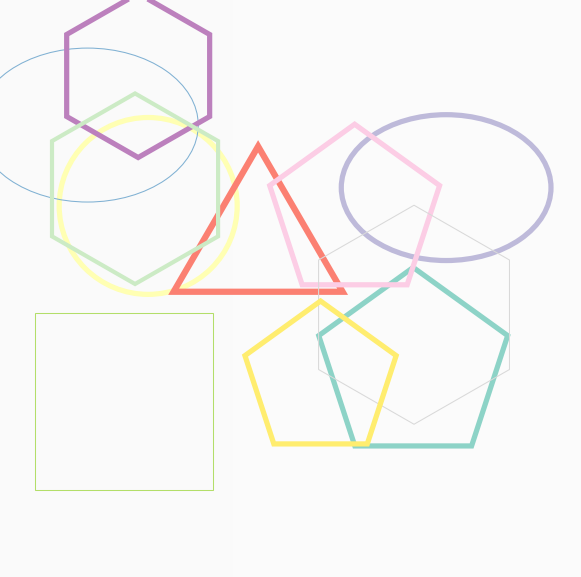[{"shape": "pentagon", "thickness": 2.5, "radius": 0.85, "center": [0.711, 0.365]}, {"shape": "circle", "thickness": 2.5, "radius": 0.77, "center": [0.255, 0.643]}, {"shape": "oval", "thickness": 2.5, "radius": 0.9, "center": [0.768, 0.674]}, {"shape": "triangle", "thickness": 3, "radius": 0.84, "center": [0.444, 0.578]}, {"shape": "oval", "thickness": 0.5, "radius": 0.95, "center": [0.151, 0.783]}, {"shape": "square", "thickness": 0.5, "radius": 0.77, "center": [0.214, 0.304]}, {"shape": "pentagon", "thickness": 2.5, "radius": 0.77, "center": [0.61, 0.63]}, {"shape": "hexagon", "thickness": 0.5, "radius": 0.95, "center": [0.712, 0.454]}, {"shape": "hexagon", "thickness": 2.5, "radius": 0.71, "center": [0.238, 0.868]}, {"shape": "hexagon", "thickness": 2, "radius": 0.82, "center": [0.232, 0.672]}, {"shape": "pentagon", "thickness": 2.5, "radius": 0.68, "center": [0.551, 0.341]}]